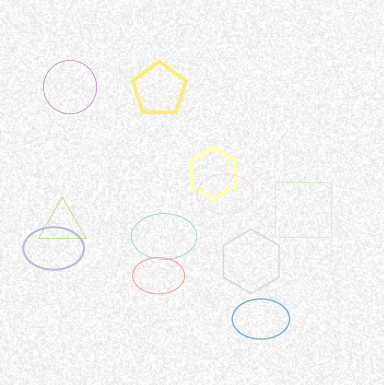[{"shape": "oval", "thickness": 0.5, "radius": 0.43, "center": [0.426, 0.386]}, {"shape": "hexagon", "thickness": 3, "radius": 0.33, "center": [0.554, 0.55]}, {"shape": "oval", "thickness": 1.5, "radius": 0.39, "center": [0.139, 0.355]}, {"shape": "oval", "thickness": 0.5, "radius": 0.34, "center": [0.412, 0.284]}, {"shape": "oval", "thickness": 1, "radius": 0.37, "center": [0.678, 0.171]}, {"shape": "triangle", "thickness": 0.5, "radius": 0.36, "center": [0.162, 0.416]}, {"shape": "oval", "thickness": 0.5, "radius": 0.37, "center": [0.586, 0.496]}, {"shape": "hexagon", "thickness": 1, "radius": 0.42, "center": [0.652, 0.321]}, {"shape": "circle", "thickness": 0.5, "radius": 0.35, "center": [0.182, 0.774]}, {"shape": "square", "thickness": 0.5, "radius": 0.36, "center": [0.787, 0.456]}, {"shape": "pentagon", "thickness": 2.5, "radius": 0.36, "center": [0.414, 0.767]}]